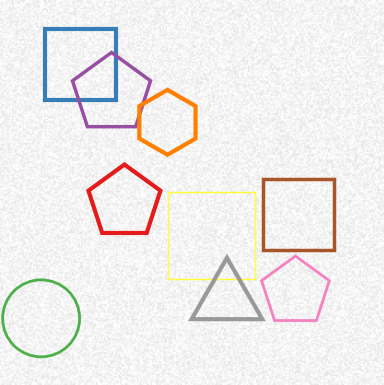[{"shape": "pentagon", "thickness": 3, "radius": 0.49, "center": [0.323, 0.474]}, {"shape": "square", "thickness": 3, "radius": 0.47, "center": [0.209, 0.833]}, {"shape": "circle", "thickness": 2, "radius": 0.5, "center": [0.107, 0.173]}, {"shape": "pentagon", "thickness": 2.5, "radius": 0.53, "center": [0.29, 0.757]}, {"shape": "hexagon", "thickness": 3, "radius": 0.42, "center": [0.435, 0.682]}, {"shape": "square", "thickness": 1, "radius": 0.56, "center": [0.55, 0.387]}, {"shape": "square", "thickness": 2.5, "radius": 0.46, "center": [0.774, 0.443]}, {"shape": "pentagon", "thickness": 2, "radius": 0.46, "center": [0.767, 0.242]}, {"shape": "triangle", "thickness": 3, "radius": 0.53, "center": [0.589, 0.224]}]